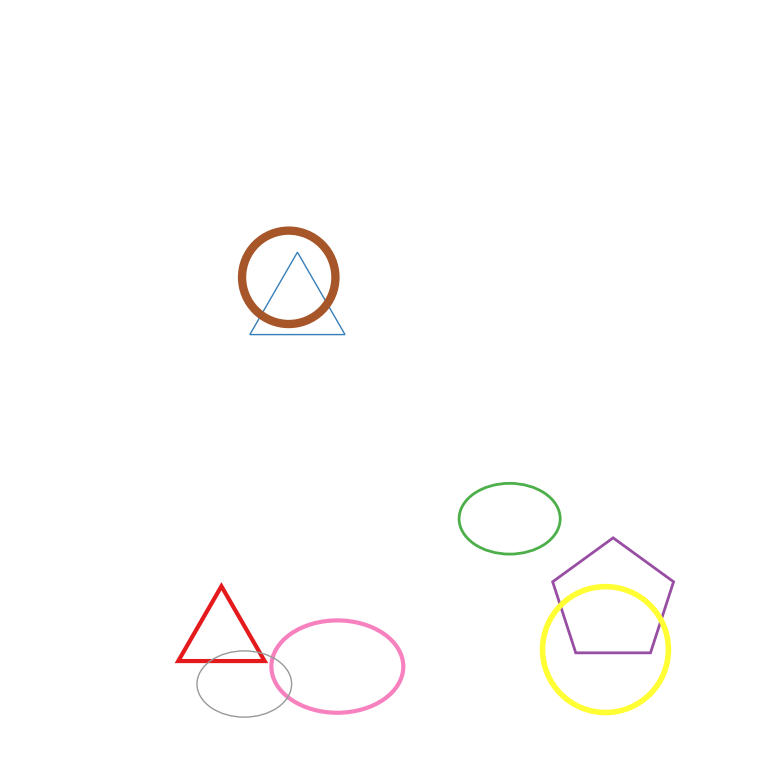[{"shape": "triangle", "thickness": 1.5, "radius": 0.32, "center": [0.288, 0.174]}, {"shape": "triangle", "thickness": 0.5, "radius": 0.36, "center": [0.386, 0.601]}, {"shape": "oval", "thickness": 1, "radius": 0.33, "center": [0.662, 0.326]}, {"shape": "pentagon", "thickness": 1, "radius": 0.41, "center": [0.796, 0.219]}, {"shape": "circle", "thickness": 2, "radius": 0.41, "center": [0.786, 0.156]}, {"shape": "circle", "thickness": 3, "radius": 0.3, "center": [0.375, 0.64]}, {"shape": "oval", "thickness": 1.5, "radius": 0.43, "center": [0.438, 0.134]}, {"shape": "oval", "thickness": 0.5, "radius": 0.31, "center": [0.317, 0.112]}]